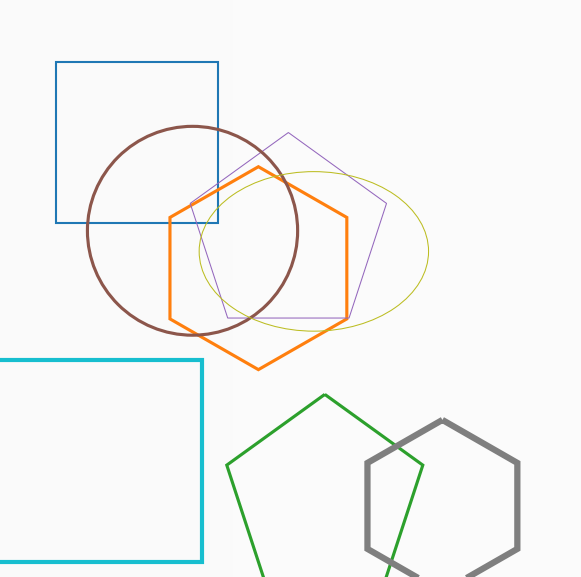[{"shape": "square", "thickness": 1, "radius": 0.7, "center": [0.235, 0.753]}, {"shape": "hexagon", "thickness": 1.5, "radius": 0.88, "center": [0.445, 0.535]}, {"shape": "pentagon", "thickness": 1.5, "radius": 0.89, "center": [0.559, 0.139]}, {"shape": "pentagon", "thickness": 0.5, "radius": 0.89, "center": [0.496, 0.592]}, {"shape": "circle", "thickness": 1.5, "radius": 0.9, "center": [0.331, 0.6]}, {"shape": "hexagon", "thickness": 3, "radius": 0.74, "center": [0.761, 0.123]}, {"shape": "oval", "thickness": 0.5, "radius": 0.99, "center": [0.54, 0.564]}, {"shape": "square", "thickness": 2, "radius": 0.87, "center": [0.173, 0.201]}]